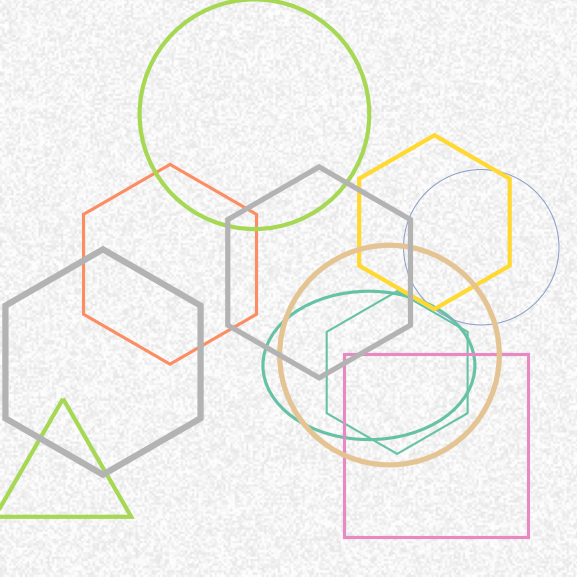[{"shape": "hexagon", "thickness": 1, "radius": 0.7, "center": [0.688, 0.354]}, {"shape": "oval", "thickness": 1.5, "radius": 0.92, "center": [0.639, 0.366]}, {"shape": "hexagon", "thickness": 1.5, "radius": 0.86, "center": [0.294, 0.541]}, {"shape": "circle", "thickness": 0.5, "radius": 0.67, "center": [0.833, 0.571]}, {"shape": "square", "thickness": 1.5, "radius": 0.79, "center": [0.755, 0.227]}, {"shape": "triangle", "thickness": 2, "radius": 0.68, "center": [0.109, 0.172]}, {"shape": "circle", "thickness": 2, "radius": 0.99, "center": [0.441, 0.801]}, {"shape": "hexagon", "thickness": 2, "radius": 0.75, "center": [0.752, 0.614]}, {"shape": "circle", "thickness": 2.5, "radius": 0.95, "center": [0.674, 0.384]}, {"shape": "hexagon", "thickness": 3, "radius": 0.98, "center": [0.178, 0.372]}, {"shape": "hexagon", "thickness": 2.5, "radius": 0.91, "center": [0.553, 0.528]}]